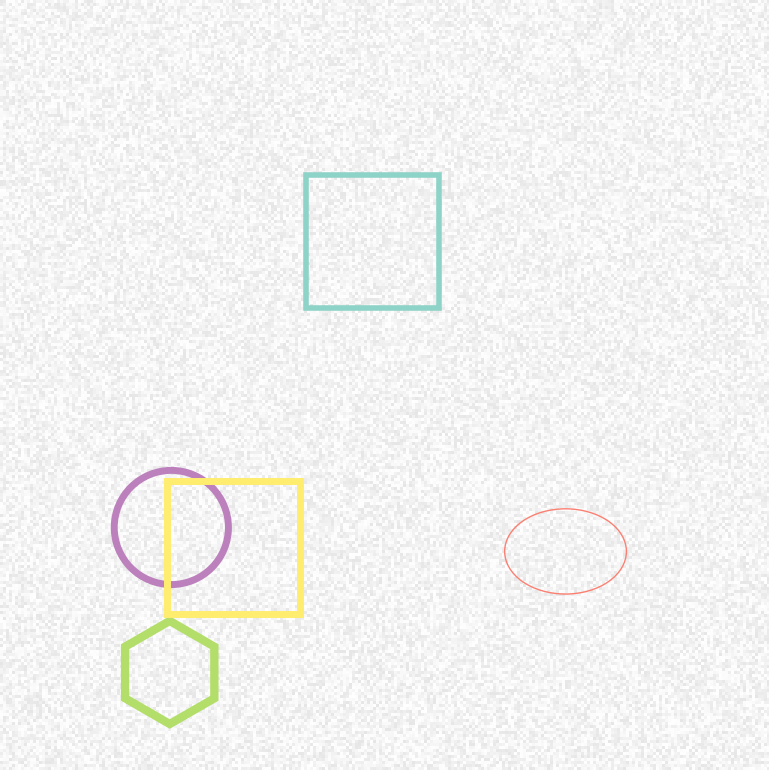[{"shape": "square", "thickness": 2, "radius": 0.43, "center": [0.483, 0.687]}, {"shape": "oval", "thickness": 0.5, "radius": 0.4, "center": [0.734, 0.284]}, {"shape": "hexagon", "thickness": 3, "radius": 0.33, "center": [0.22, 0.127]}, {"shape": "circle", "thickness": 2.5, "radius": 0.37, "center": [0.222, 0.315]}, {"shape": "square", "thickness": 2.5, "radius": 0.43, "center": [0.303, 0.289]}]